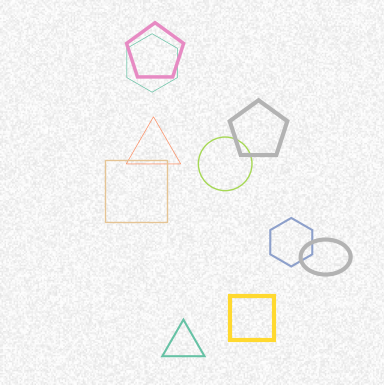[{"shape": "triangle", "thickness": 1.5, "radius": 0.32, "center": [0.476, 0.106]}, {"shape": "hexagon", "thickness": 0.5, "radius": 0.38, "center": [0.395, 0.836]}, {"shape": "triangle", "thickness": 0.5, "radius": 0.41, "center": [0.399, 0.615]}, {"shape": "hexagon", "thickness": 1.5, "radius": 0.32, "center": [0.757, 0.371]}, {"shape": "pentagon", "thickness": 2.5, "radius": 0.39, "center": [0.403, 0.863]}, {"shape": "circle", "thickness": 1, "radius": 0.35, "center": [0.585, 0.574]}, {"shape": "square", "thickness": 3, "radius": 0.29, "center": [0.655, 0.175]}, {"shape": "square", "thickness": 1, "radius": 0.4, "center": [0.354, 0.505]}, {"shape": "oval", "thickness": 3, "radius": 0.32, "center": [0.846, 0.332]}, {"shape": "pentagon", "thickness": 3, "radius": 0.39, "center": [0.671, 0.661]}]